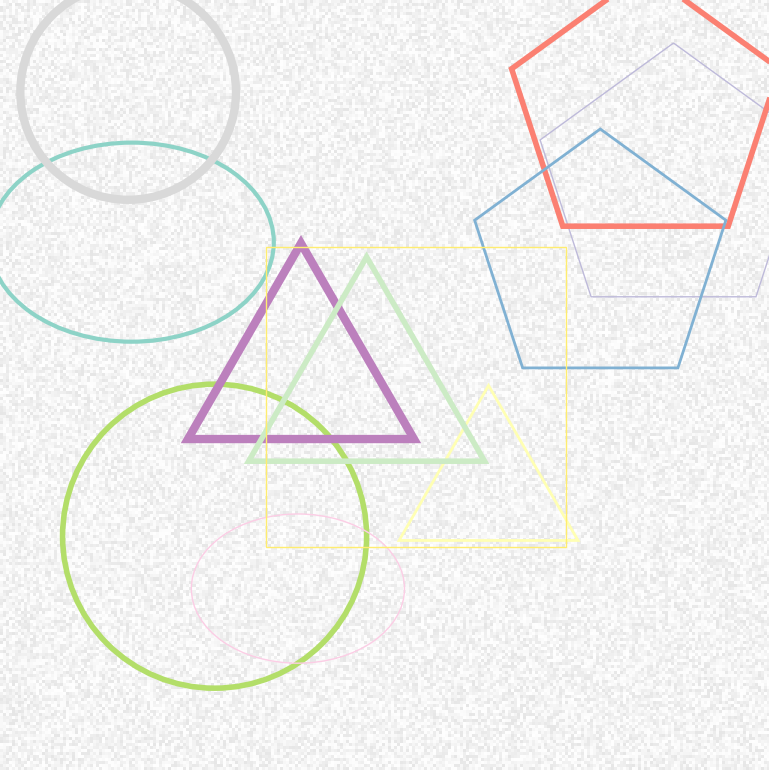[{"shape": "oval", "thickness": 1.5, "radius": 0.92, "center": [0.171, 0.686]}, {"shape": "triangle", "thickness": 1, "radius": 0.67, "center": [0.634, 0.365]}, {"shape": "pentagon", "thickness": 0.5, "radius": 0.91, "center": [0.875, 0.762]}, {"shape": "pentagon", "thickness": 2, "radius": 0.91, "center": [0.838, 0.854]}, {"shape": "pentagon", "thickness": 1, "radius": 0.86, "center": [0.78, 0.661]}, {"shape": "circle", "thickness": 2, "radius": 0.99, "center": [0.279, 0.304]}, {"shape": "oval", "thickness": 0.5, "radius": 0.69, "center": [0.387, 0.236]}, {"shape": "circle", "thickness": 3, "radius": 0.7, "center": [0.166, 0.881]}, {"shape": "triangle", "thickness": 3, "radius": 0.85, "center": [0.391, 0.515]}, {"shape": "triangle", "thickness": 2, "radius": 0.88, "center": [0.476, 0.489]}, {"shape": "square", "thickness": 0.5, "radius": 0.97, "center": [0.54, 0.484]}]